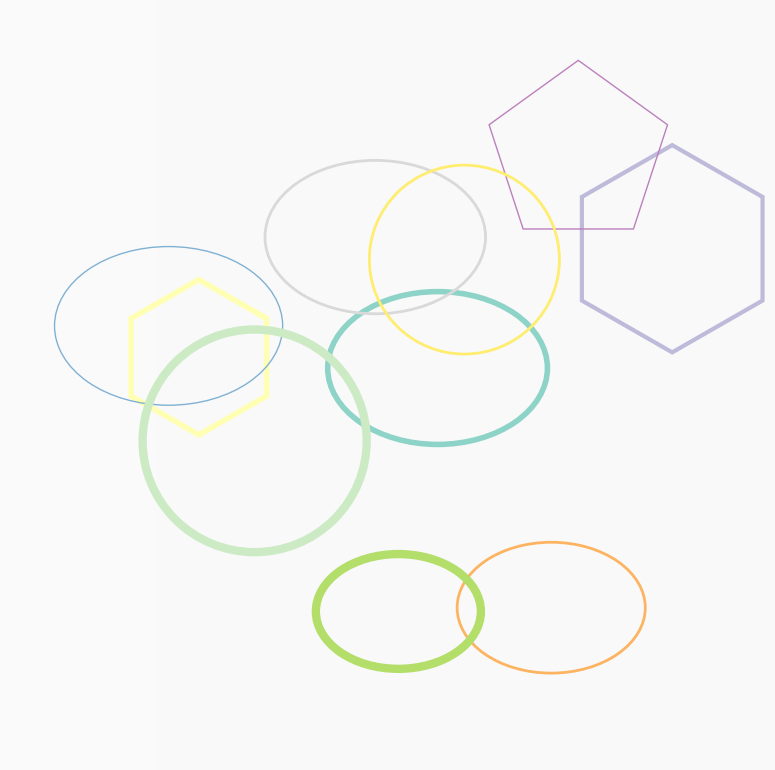[{"shape": "oval", "thickness": 2, "radius": 0.71, "center": [0.565, 0.522]}, {"shape": "hexagon", "thickness": 2, "radius": 0.5, "center": [0.257, 0.536]}, {"shape": "hexagon", "thickness": 1.5, "radius": 0.67, "center": [0.867, 0.677]}, {"shape": "oval", "thickness": 0.5, "radius": 0.74, "center": [0.218, 0.577]}, {"shape": "oval", "thickness": 1, "radius": 0.61, "center": [0.711, 0.211]}, {"shape": "oval", "thickness": 3, "radius": 0.53, "center": [0.514, 0.206]}, {"shape": "oval", "thickness": 1, "radius": 0.71, "center": [0.484, 0.692]}, {"shape": "pentagon", "thickness": 0.5, "radius": 0.61, "center": [0.746, 0.801]}, {"shape": "circle", "thickness": 3, "radius": 0.72, "center": [0.329, 0.428]}, {"shape": "circle", "thickness": 1, "radius": 0.61, "center": [0.599, 0.663]}]